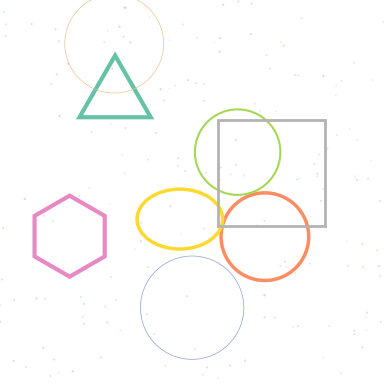[{"shape": "triangle", "thickness": 3, "radius": 0.53, "center": [0.299, 0.749]}, {"shape": "circle", "thickness": 2.5, "radius": 0.57, "center": [0.688, 0.385]}, {"shape": "circle", "thickness": 0.5, "radius": 0.67, "center": [0.499, 0.201]}, {"shape": "hexagon", "thickness": 3, "radius": 0.53, "center": [0.181, 0.387]}, {"shape": "circle", "thickness": 1.5, "radius": 0.56, "center": [0.617, 0.605]}, {"shape": "oval", "thickness": 2.5, "radius": 0.56, "center": [0.467, 0.431]}, {"shape": "circle", "thickness": 0.5, "radius": 0.64, "center": [0.297, 0.887]}, {"shape": "square", "thickness": 2, "radius": 0.69, "center": [0.705, 0.55]}]